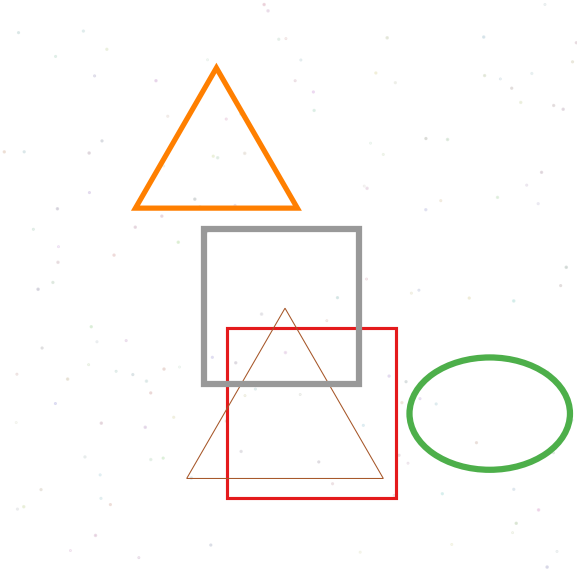[{"shape": "square", "thickness": 1.5, "radius": 0.73, "center": [0.54, 0.284]}, {"shape": "oval", "thickness": 3, "radius": 0.69, "center": [0.848, 0.283]}, {"shape": "triangle", "thickness": 2.5, "radius": 0.81, "center": [0.375, 0.72]}, {"shape": "triangle", "thickness": 0.5, "radius": 0.98, "center": [0.494, 0.269]}, {"shape": "square", "thickness": 3, "radius": 0.67, "center": [0.487, 0.468]}]